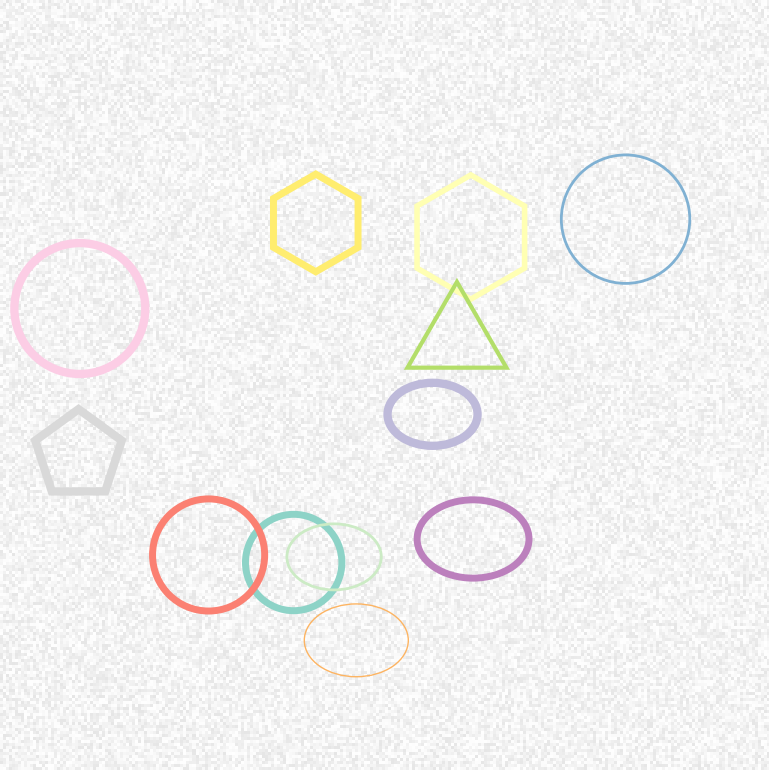[{"shape": "circle", "thickness": 2.5, "radius": 0.31, "center": [0.381, 0.269]}, {"shape": "hexagon", "thickness": 2, "radius": 0.4, "center": [0.611, 0.692]}, {"shape": "oval", "thickness": 3, "radius": 0.29, "center": [0.562, 0.462]}, {"shape": "circle", "thickness": 2.5, "radius": 0.36, "center": [0.271, 0.279]}, {"shape": "circle", "thickness": 1, "radius": 0.42, "center": [0.812, 0.715]}, {"shape": "oval", "thickness": 0.5, "radius": 0.34, "center": [0.463, 0.168]}, {"shape": "triangle", "thickness": 1.5, "radius": 0.37, "center": [0.593, 0.56]}, {"shape": "circle", "thickness": 3, "radius": 0.43, "center": [0.104, 0.599]}, {"shape": "pentagon", "thickness": 3, "radius": 0.3, "center": [0.102, 0.41]}, {"shape": "oval", "thickness": 2.5, "radius": 0.36, "center": [0.614, 0.3]}, {"shape": "oval", "thickness": 1, "radius": 0.31, "center": [0.434, 0.277]}, {"shape": "hexagon", "thickness": 2.5, "radius": 0.32, "center": [0.41, 0.71]}]